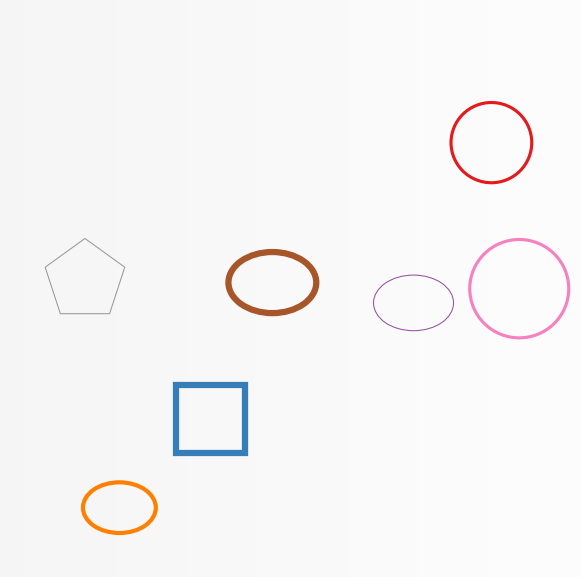[{"shape": "circle", "thickness": 1.5, "radius": 0.35, "center": [0.845, 0.752]}, {"shape": "square", "thickness": 3, "radius": 0.3, "center": [0.362, 0.274]}, {"shape": "oval", "thickness": 0.5, "radius": 0.34, "center": [0.711, 0.475]}, {"shape": "oval", "thickness": 2, "radius": 0.31, "center": [0.205, 0.12]}, {"shape": "oval", "thickness": 3, "radius": 0.38, "center": [0.469, 0.51]}, {"shape": "circle", "thickness": 1.5, "radius": 0.43, "center": [0.893, 0.499]}, {"shape": "pentagon", "thickness": 0.5, "radius": 0.36, "center": [0.146, 0.514]}]